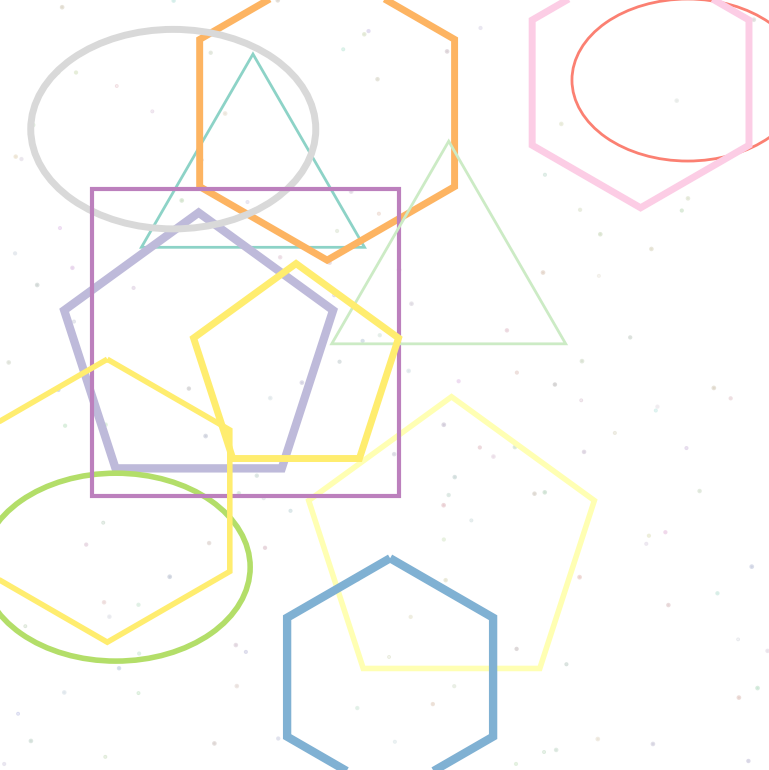[{"shape": "triangle", "thickness": 1, "radius": 0.84, "center": [0.329, 0.762]}, {"shape": "pentagon", "thickness": 2, "radius": 0.98, "center": [0.586, 0.29]}, {"shape": "pentagon", "thickness": 3, "radius": 0.92, "center": [0.258, 0.54]}, {"shape": "oval", "thickness": 1, "radius": 0.75, "center": [0.893, 0.896]}, {"shape": "hexagon", "thickness": 3, "radius": 0.77, "center": [0.507, 0.121]}, {"shape": "hexagon", "thickness": 2.5, "radius": 0.96, "center": [0.425, 0.853]}, {"shape": "oval", "thickness": 2, "radius": 0.87, "center": [0.151, 0.263]}, {"shape": "hexagon", "thickness": 2.5, "radius": 0.81, "center": [0.832, 0.893]}, {"shape": "oval", "thickness": 2.5, "radius": 0.93, "center": [0.225, 0.832]}, {"shape": "square", "thickness": 1.5, "radius": 1.0, "center": [0.319, 0.555]}, {"shape": "triangle", "thickness": 1, "radius": 0.88, "center": [0.583, 0.641]}, {"shape": "pentagon", "thickness": 2.5, "radius": 0.7, "center": [0.384, 0.518]}, {"shape": "hexagon", "thickness": 2, "radius": 0.92, "center": [0.139, 0.35]}]